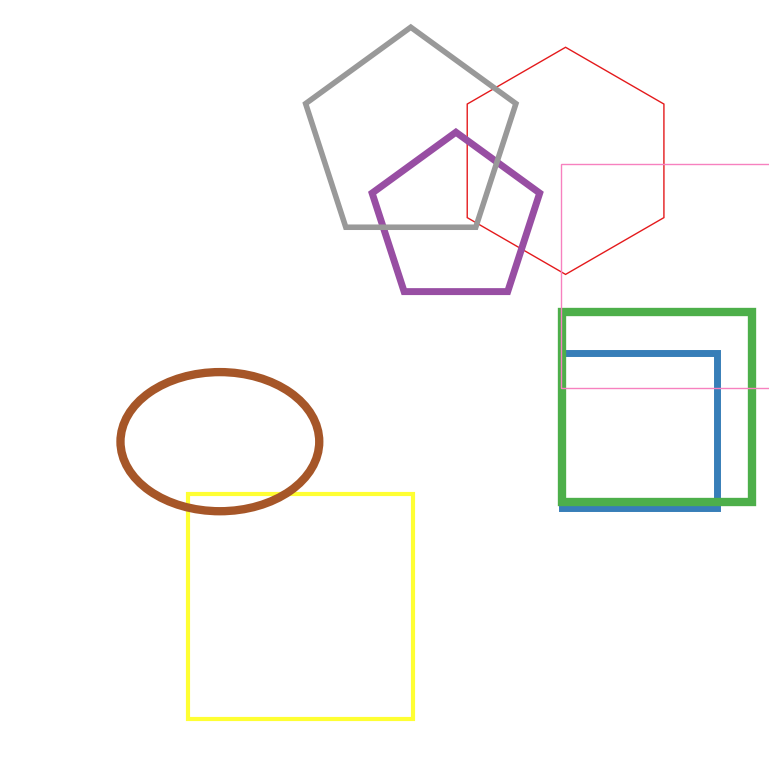[{"shape": "hexagon", "thickness": 0.5, "radius": 0.74, "center": [0.735, 0.791]}, {"shape": "square", "thickness": 2.5, "radius": 0.5, "center": [0.831, 0.441]}, {"shape": "square", "thickness": 3, "radius": 0.62, "center": [0.854, 0.472]}, {"shape": "pentagon", "thickness": 2.5, "radius": 0.57, "center": [0.592, 0.714]}, {"shape": "square", "thickness": 1.5, "radius": 0.73, "center": [0.39, 0.212]}, {"shape": "oval", "thickness": 3, "radius": 0.65, "center": [0.286, 0.426]}, {"shape": "square", "thickness": 0.5, "radius": 0.73, "center": [0.874, 0.642]}, {"shape": "pentagon", "thickness": 2, "radius": 0.72, "center": [0.533, 0.821]}]